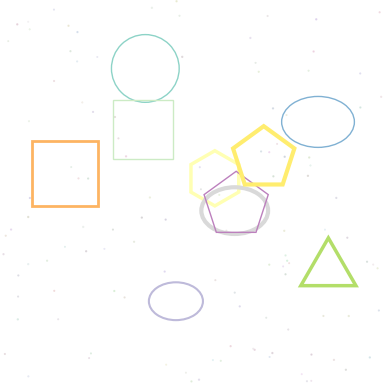[{"shape": "circle", "thickness": 1, "radius": 0.44, "center": [0.377, 0.822]}, {"shape": "hexagon", "thickness": 2.5, "radius": 0.36, "center": [0.558, 0.537]}, {"shape": "oval", "thickness": 1.5, "radius": 0.35, "center": [0.457, 0.218]}, {"shape": "oval", "thickness": 1, "radius": 0.47, "center": [0.826, 0.683]}, {"shape": "square", "thickness": 2, "radius": 0.42, "center": [0.169, 0.55]}, {"shape": "triangle", "thickness": 2.5, "radius": 0.41, "center": [0.853, 0.299]}, {"shape": "oval", "thickness": 3, "radius": 0.43, "center": [0.61, 0.453]}, {"shape": "pentagon", "thickness": 1, "radius": 0.44, "center": [0.613, 0.467]}, {"shape": "square", "thickness": 1, "radius": 0.39, "center": [0.372, 0.664]}, {"shape": "pentagon", "thickness": 3, "radius": 0.42, "center": [0.685, 0.589]}]